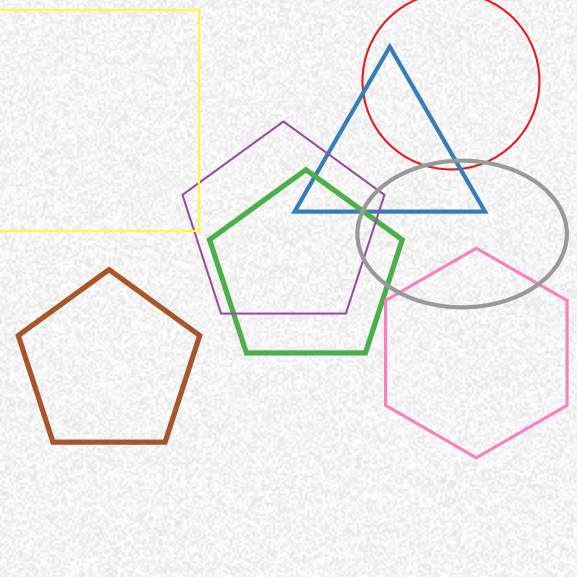[{"shape": "circle", "thickness": 1, "radius": 0.77, "center": [0.781, 0.859]}, {"shape": "triangle", "thickness": 2, "radius": 0.95, "center": [0.675, 0.728]}, {"shape": "pentagon", "thickness": 2.5, "radius": 0.88, "center": [0.53, 0.53]}, {"shape": "pentagon", "thickness": 1, "radius": 0.92, "center": [0.491, 0.605]}, {"shape": "square", "thickness": 1, "radius": 0.96, "center": [0.153, 0.791]}, {"shape": "pentagon", "thickness": 2.5, "radius": 0.83, "center": [0.189, 0.367]}, {"shape": "hexagon", "thickness": 1.5, "radius": 0.91, "center": [0.825, 0.388]}, {"shape": "oval", "thickness": 2, "radius": 0.91, "center": [0.8, 0.594]}]